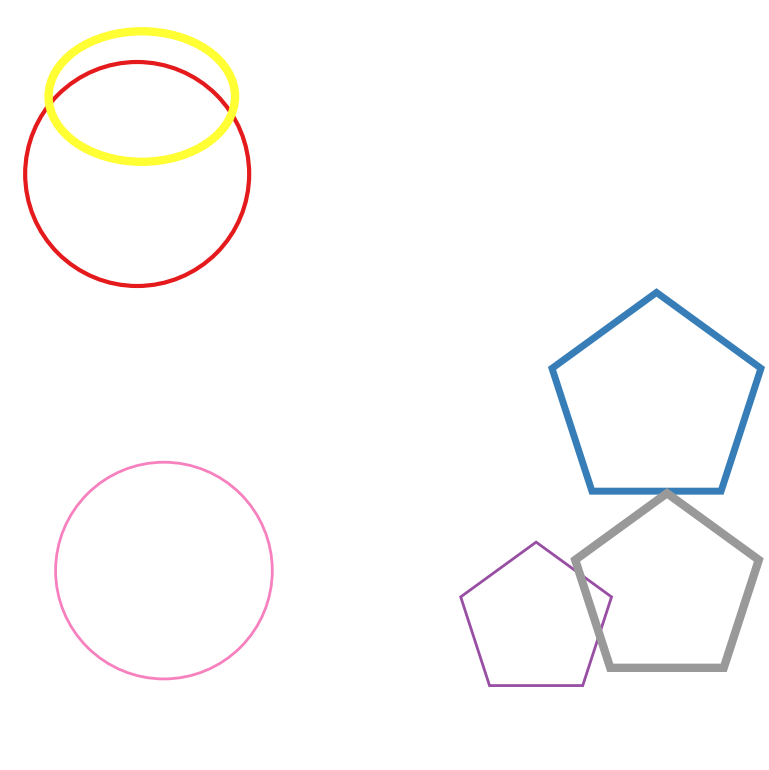[{"shape": "circle", "thickness": 1.5, "radius": 0.73, "center": [0.178, 0.774]}, {"shape": "pentagon", "thickness": 2.5, "radius": 0.71, "center": [0.853, 0.478]}, {"shape": "pentagon", "thickness": 1, "radius": 0.51, "center": [0.696, 0.193]}, {"shape": "oval", "thickness": 3, "radius": 0.61, "center": [0.184, 0.875]}, {"shape": "circle", "thickness": 1, "radius": 0.7, "center": [0.213, 0.259]}, {"shape": "pentagon", "thickness": 3, "radius": 0.63, "center": [0.866, 0.234]}]